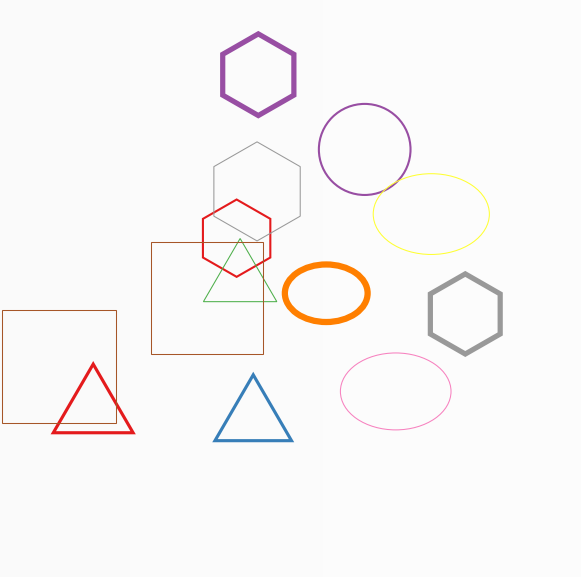[{"shape": "hexagon", "thickness": 1, "radius": 0.33, "center": [0.407, 0.587]}, {"shape": "triangle", "thickness": 1.5, "radius": 0.4, "center": [0.16, 0.289]}, {"shape": "triangle", "thickness": 1.5, "radius": 0.38, "center": [0.436, 0.274]}, {"shape": "triangle", "thickness": 0.5, "radius": 0.36, "center": [0.413, 0.513]}, {"shape": "circle", "thickness": 1, "radius": 0.39, "center": [0.627, 0.74]}, {"shape": "hexagon", "thickness": 2.5, "radius": 0.35, "center": [0.444, 0.87]}, {"shape": "oval", "thickness": 3, "radius": 0.36, "center": [0.561, 0.491]}, {"shape": "oval", "thickness": 0.5, "radius": 0.5, "center": [0.742, 0.628]}, {"shape": "square", "thickness": 0.5, "radius": 0.49, "center": [0.102, 0.365]}, {"shape": "square", "thickness": 0.5, "radius": 0.48, "center": [0.357, 0.483]}, {"shape": "oval", "thickness": 0.5, "radius": 0.48, "center": [0.681, 0.321]}, {"shape": "hexagon", "thickness": 0.5, "radius": 0.43, "center": [0.442, 0.668]}, {"shape": "hexagon", "thickness": 2.5, "radius": 0.35, "center": [0.8, 0.455]}]